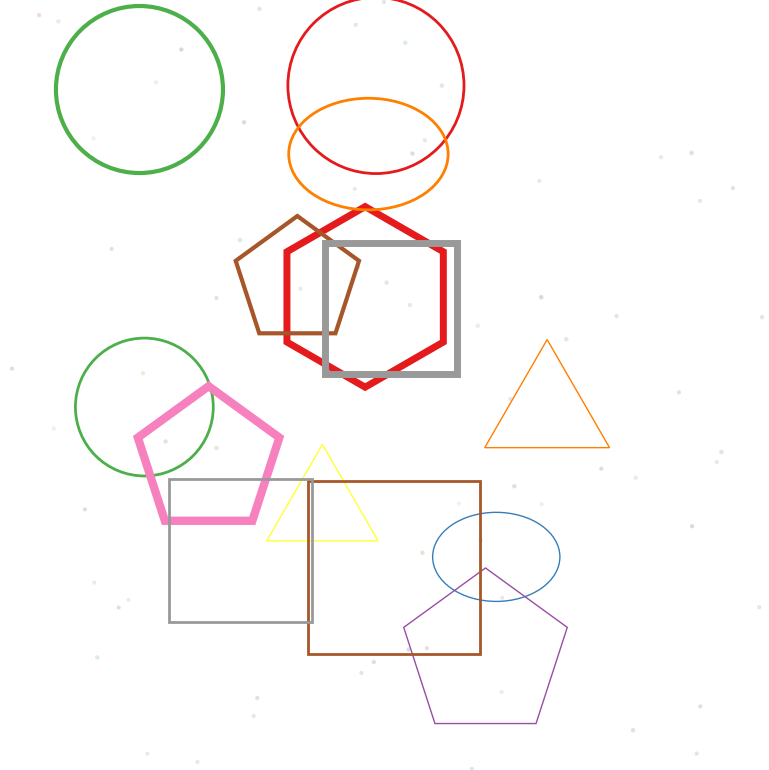[{"shape": "hexagon", "thickness": 2.5, "radius": 0.59, "center": [0.474, 0.614]}, {"shape": "circle", "thickness": 1, "radius": 0.57, "center": [0.488, 0.889]}, {"shape": "oval", "thickness": 0.5, "radius": 0.41, "center": [0.645, 0.277]}, {"shape": "circle", "thickness": 1.5, "radius": 0.54, "center": [0.181, 0.884]}, {"shape": "circle", "thickness": 1, "radius": 0.45, "center": [0.187, 0.471]}, {"shape": "pentagon", "thickness": 0.5, "radius": 0.56, "center": [0.631, 0.151]}, {"shape": "oval", "thickness": 1, "radius": 0.52, "center": [0.478, 0.8]}, {"shape": "triangle", "thickness": 0.5, "radius": 0.47, "center": [0.711, 0.465]}, {"shape": "triangle", "thickness": 0.5, "radius": 0.42, "center": [0.419, 0.339]}, {"shape": "square", "thickness": 1, "radius": 0.56, "center": [0.511, 0.263]}, {"shape": "pentagon", "thickness": 1.5, "radius": 0.42, "center": [0.386, 0.635]}, {"shape": "pentagon", "thickness": 3, "radius": 0.48, "center": [0.271, 0.402]}, {"shape": "square", "thickness": 1, "radius": 0.46, "center": [0.313, 0.285]}, {"shape": "square", "thickness": 2.5, "radius": 0.43, "center": [0.508, 0.6]}]